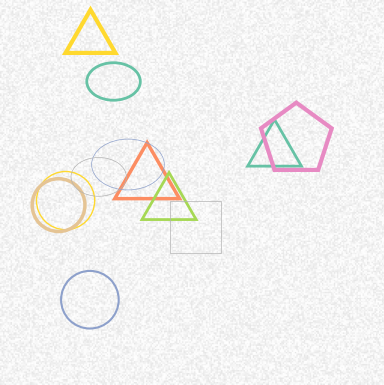[{"shape": "triangle", "thickness": 2, "radius": 0.4, "center": [0.713, 0.609]}, {"shape": "oval", "thickness": 2, "radius": 0.35, "center": [0.295, 0.788]}, {"shape": "triangle", "thickness": 2.5, "radius": 0.49, "center": [0.382, 0.533]}, {"shape": "circle", "thickness": 1.5, "radius": 0.37, "center": [0.233, 0.222]}, {"shape": "oval", "thickness": 0.5, "radius": 0.47, "center": [0.332, 0.573]}, {"shape": "pentagon", "thickness": 3, "radius": 0.48, "center": [0.77, 0.637]}, {"shape": "triangle", "thickness": 2, "radius": 0.41, "center": [0.439, 0.47]}, {"shape": "triangle", "thickness": 3, "radius": 0.37, "center": [0.235, 0.9]}, {"shape": "circle", "thickness": 1, "radius": 0.38, "center": [0.17, 0.479]}, {"shape": "circle", "thickness": 2.5, "radius": 0.34, "center": [0.152, 0.467]}, {"shape": "square", "thickness": 0.5, "radius": 0.34, "center": [0.508, 0.41]}, {"shape": "oval", "thickness": 0.5, "radius": 0.36, "center": [0.256, 0.541]}]